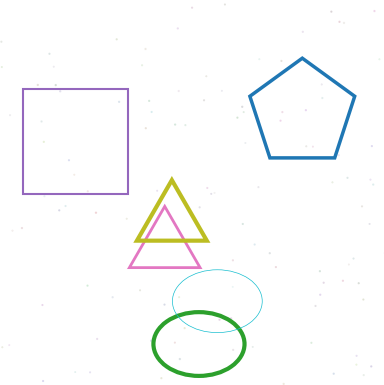[{"shape": "pentagon", "thickness": 2.5, "radius": 0.72, "center": [0.785, 0.706]}, {"shape": "oval", "thickness": 3, "radius": 0.59, "center": [0.517, 0.106]}, {"shape": "square", "thickness": 1.5, "radius": 0.68, "center": [0.196, 0.632]}, {"shape": "triangle", "thickness": 2, "radius": 0.53, "center": [0.428, 0.358]}, {"shape": "triangle", "thickness": 3, "radius": 0.52, "center": [0.446, 0.427]}, {"shape": "oval", "thickness": 0.5, "radius": 0.58, "center": [0.564, 0.218]}]